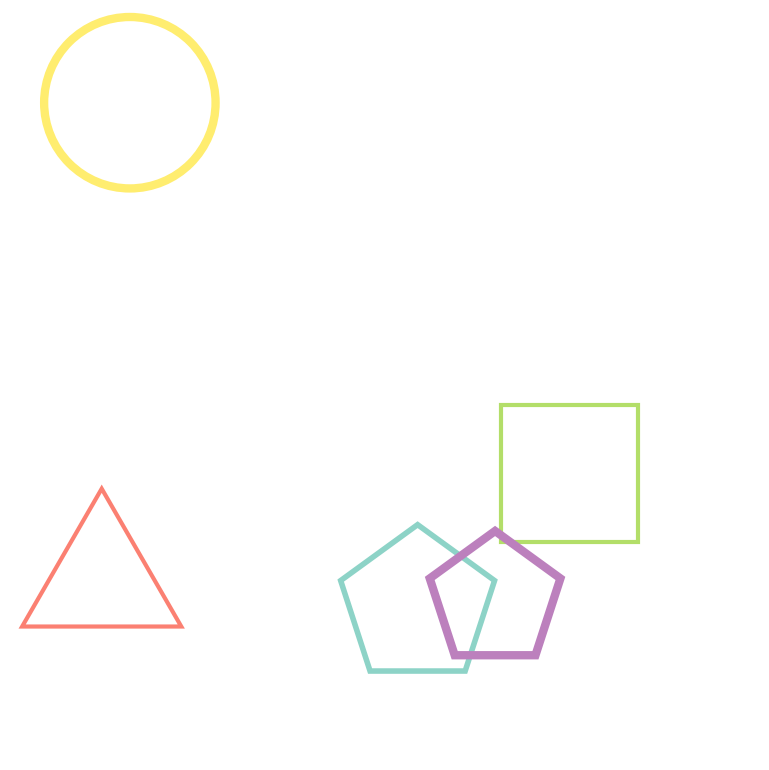[{"shape": "pentagon", "thickness": 2, "radius": 0.53, "center": [0.542, 0.214]}, {"shape": "triangle", "thickness": 1.5, "radius": 0.6, "center": [0.132, 0.246]}, {"shape": "square", "thickness": 1.5, "radius": 0.45, "center": [0.74, 0.385]}, {"shape": "pentagon", "thickness": 3, "radius": 0.45, "center": [0.643, 0.221]}, {"shape": "circle", "thickness": 3, "radius": 0.56, "center": [0.169, 0.867]}]